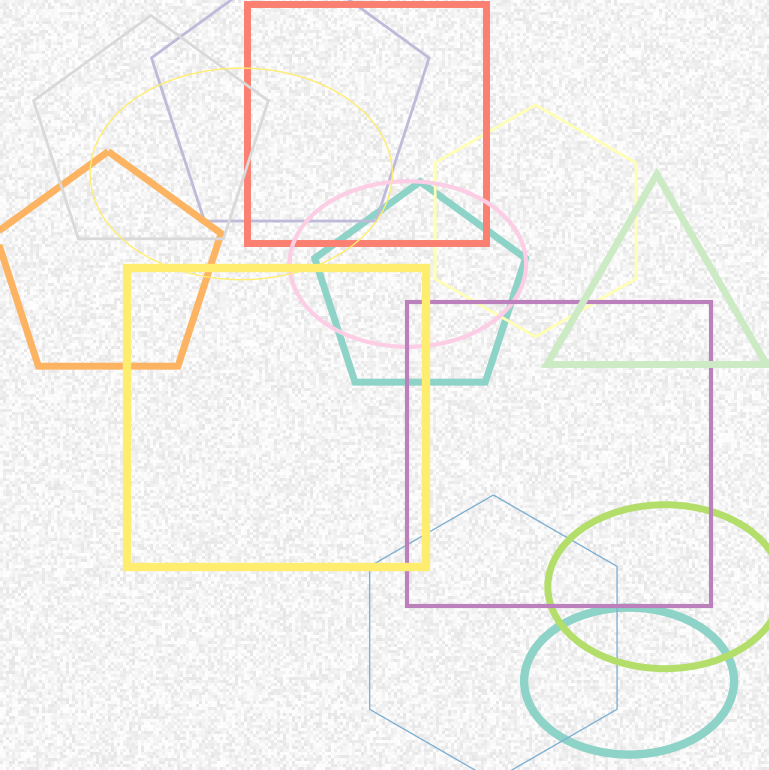[{"shape": "pentagon", "thickness": 2.5, "radius": 0.72, "center": [0.546, 0.62]}, {"shape": "oval", "thickness": 3, "radius": 0.68, "center": [0.817, 0.115]}, {"shape": "hexagon", "thickness": 1, "radius": 0.75, "center": [0.696, 0.713]}, {"shape": "pentagon", "thickness": 1, "radius": 0.95, "center": [0.377, 0.866]}, {"shape": "square", "thickness": 2.5, "radius": 0.78, "center": [0.476, 0.84]}, {"shape": "hexagon", "thickness": 0.5, "radius": 0.93, "center": [0.641, 0.172]}, {"shape": "pentagon", "thickness": 2.5, "radius": 0.77, "center": [0.141, 0.649]}, {"shape": "oval", "thickness": 2.5, "radius": 0.76, "center": [0.863, 0.238]}, {"shape": "oval", "thickness": 1.5, "radius": 0.77, "center": [0.53, 0.657]}, {"shape": "pentagon", "thickness": 1, "radius": 0.8, "center": [0.196, 0.82]}, {"shape": "square", "thickness": 1.5, "radius": 0.99, "center": [0.726, 0.411]}, {"shape": "triangle", "thickness": 2.5, "radius": 0.82, "center": [0.853, 0.609]}, {"shape": "square", "thickness": 3, "radius": 0.97, "center": [0.359, 0.458]}, {"shape": "oval", "thickness": 0.5, "radius": 0.98, "center": [0.313, 0.774]}]